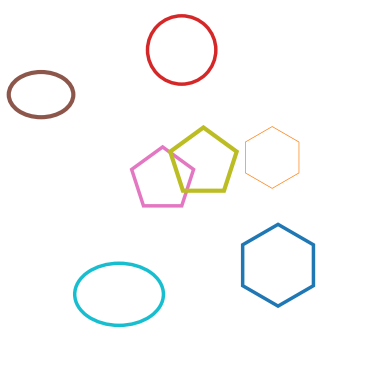[{"shape": "hexagon", "thickness": 2.5, "radius": 0.53, "center": [0.722, 0.311]}, {"shape": "hexagon", "thickness": 0.5, "radius": 0.4, "center": [0.707, 0.591]}, {"shape": "circle", "thickness": 2.5, "radius": 0.44, "center": [0.472, 0.87]}, {"shape": "oval", "thickness": 3, "radius": 0.42, "center": [0.107, 0.754]}, {"shape": "pentagon", "thickness": 2.5, "radius": 0.42, "center": [0.422, 0.534]}, {"shape": "pentagon", "thickness": 3, "radius": 0.45, "center": [0.528, 0.578]}, {"shape": "oval", "thickness": 2.5, "radius": 0.58, "center": [0.309, 0.236]}]